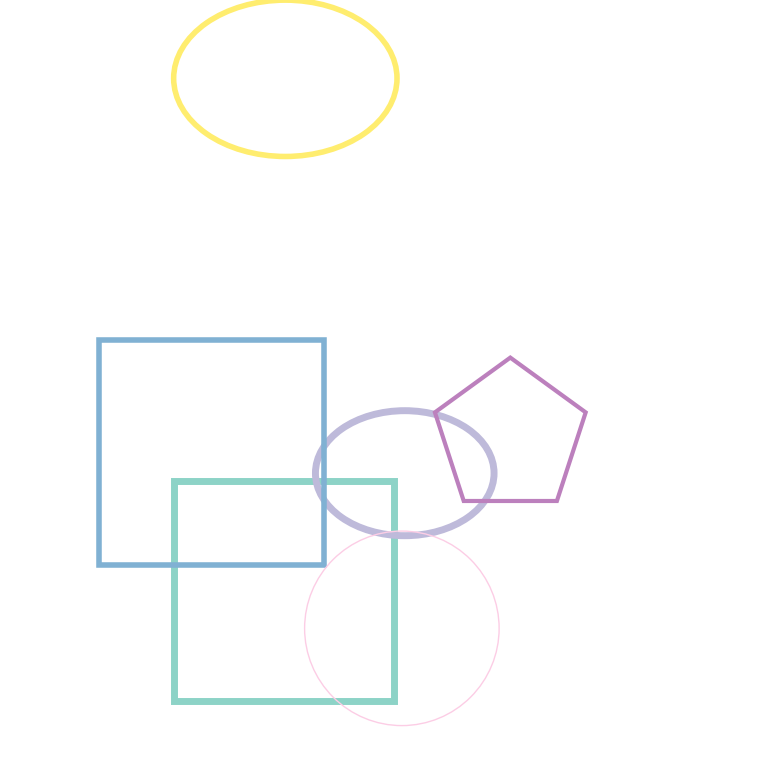[{"shape": "square", "thickness": 2.5, "radius": 0.72, "center": [0.369, 0.232]}, {"shape": "oval", "thickness": 2.5, "radius": 0.58, "center": [0.526, 0.385]}, {"shape": "square", "thickness": 2, "radius": 0.73, "center": [0.275, 0.412]}, {"shape": "circle", "thickness": 0.5, "radius": 0.63, "center": [0.522, 0.184]}, {"shape": "pentagon", "thickness": 1.5, "radius": 0.51, "center": [0.663, 0.433]}, {"shape": "oval", "thickness": 2, "radius": 0.73, "center": [0.371, 0.898]}]